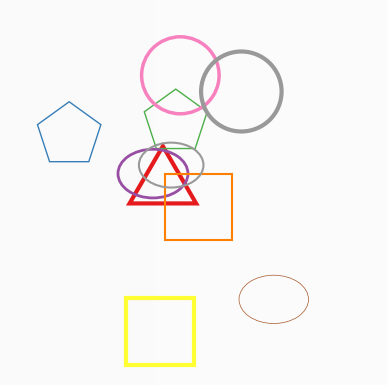[{"shape": "triangle", "thickness": 3, "radius": 0.5, "center": [0.42, 0.521]}, {"shape": "pentagon", "thickness": 1, "radius": 0.43, "center": [0.179, 0.65]}, {"shape": "pentagon", "thickness": 1, "radius": 0.43, "center": [0.454, 0.683]}, {"shape": "oval", "thickness": 2, "radius": 0.45, "center": [0.395, 0.549]}, {"shape": "square", "thickness": 1.5, "radius": 0.43, "center": [0.513, 0.462]}, {"shape": "square", "thickness": 3, "radius": 0.44, "center": [0.412, 0.14]}, {"shape": "oval", "thickness": 0.5, "radius": 0.45, "center": [0.706, 0.222]}, {"shape": "circle", "thickness": 2.5, "radius": 0.5, "center": [0.465, 0.804]}, {"shape": "oval", "thickness": 1.5, "radius": 0.42, "center": [0.442, 0.571]}, {"shape": "circle", "thickness": 3, "radius": 0.52, "center": [0.623, 0.762]}]